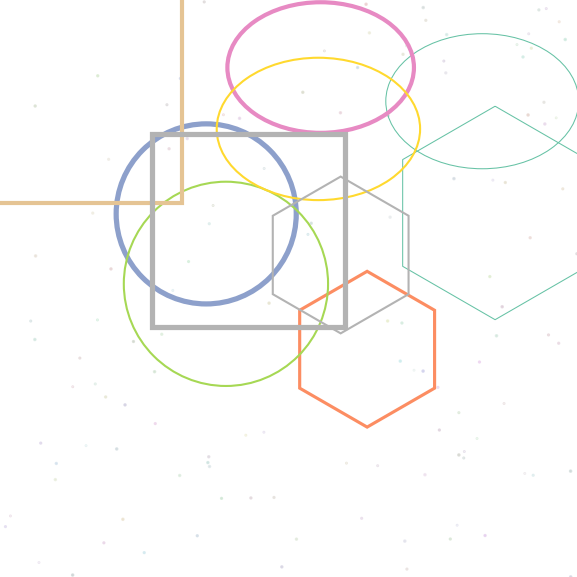[{"shape": "hexagon", "thickness": 0.5, "radius": 0.92, "center": [0.857, 0.63]}, {"shape": "oval", "thickness": 0.5, "radius": 0.84, "center": [0.835, 0.824]}, {"shape": "hexagon", "thickness": 1.5, "radius": 0.67, "center": [0.636, 0.394]}, {"shape": "circle", "thickness": 2.5, "radius": 0.78, "center": [0.357, 0.629]}, {"shape": "oval", "thickness": 2, "radius": 0.81, "center": [0.555, 0.882]}, {"shape": "circle", "thickness": 1, "radius": 0.88, "center": [0.391, 0.508]}, {"shape": "oval", "thickness": 1, "radius": 0.88, "center": [0.551, 0.776]}, {"shape": "square", "thickness": 2, "radius": 1.0, "center": [0.115, 0.846]}, {"shape": "square", "thickness": 2.5, "radius": 0.84, "center": [0.43, 0.601]}, {"shape": "hexagon", "thickness": 1, "radius": 0.68, "center": [0.59, 0.558]}]